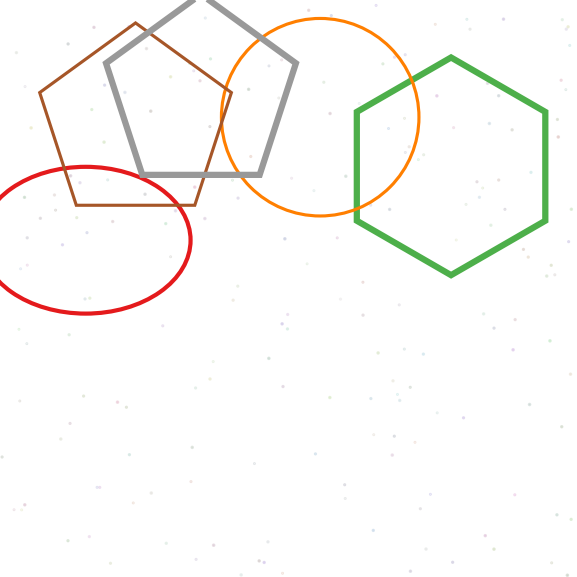[{"shape": "oval", "thickness": 2, "radius": 0.91, "center": [0.148, 0.583]}, {"shape": "hexagon", "thickness": 3, "radius": 0.94, "center": [0.781, 0.711]}, {"shape": "circle", "thickness": 1.5, "radius": 0.86, "center": [0.554, 0.796]}, {"shape": "pentagon", "thickness": 1.5, "radius": 0.87, "center": [0.235, 0.785]}, {"shape": "pentagon", "thickness": 3, "radius": 0.86, "center": [0.348, 0.836]}]